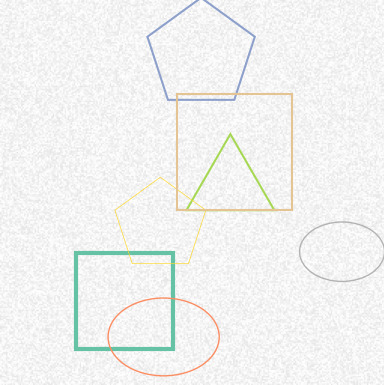[{"shape": "square", "thickness": 3, "radius": 0.63, "center": [0.324, 0.218]}, {"shape": "oval", "thickness": 1, "radius": 0.72, "center": [0.425, 0.125]}, {"shape": "pentagon", "thickness": 1.5, "radius": 0.73, "center": [0.522, 0.859]}, {"shape": "triangle", "thickness": 1.5, "radius": 0.66, "center": [0.598, 0.52]}, {"shape": "pentagon", "thickness": 0.5, "radius": 0.62, "center": [0.416, 0.416]}, {"shape": "square", "thickness": 1.5, "radius": 0.75, "center": [0.61, 0.605]}, {"shape": "oval", "thickness": 1, "radius": 0.55, "center": [0.888, 0.346]}]